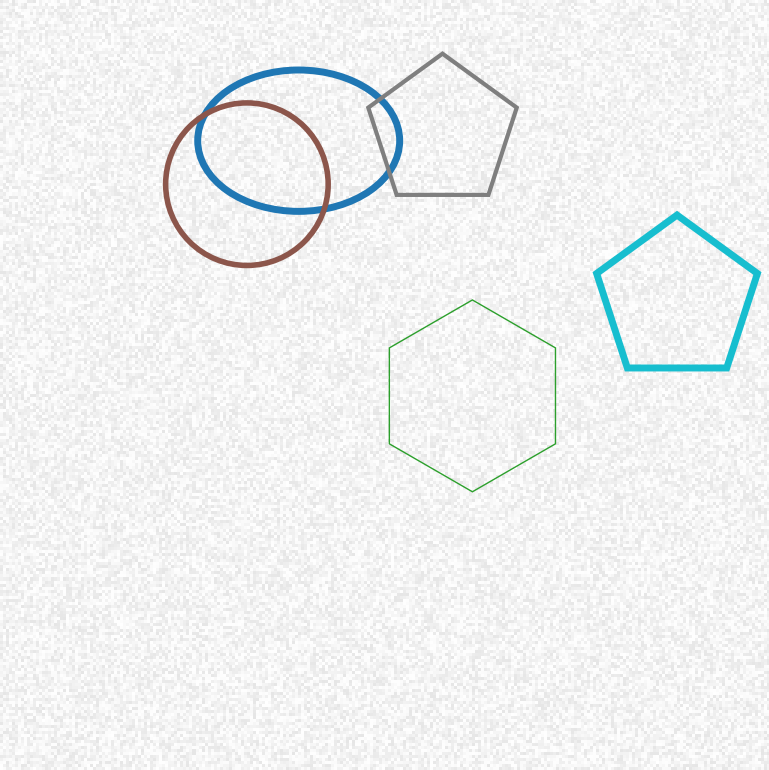[{"shape": "oval", "thickness": 2.5, "radius": 0.66, "center": [0.388, 0.817]}, {"shape": "hexagon", "thickness": 0.5, "radius": 0.62, "center": [0.614, 0.486]}, {"shape": "circle", "thickness": 2, "radius": 0.53, "center": [0.321, 0.761]}, {"shape": "pentagon", "thickness": 1.5, "radius": 0.51, "center": [0.575, 0.829]}, {"shape": "pentagon", "thickness": 2.5, "radius": 0.55, "center": [0.879, 0.611]}]